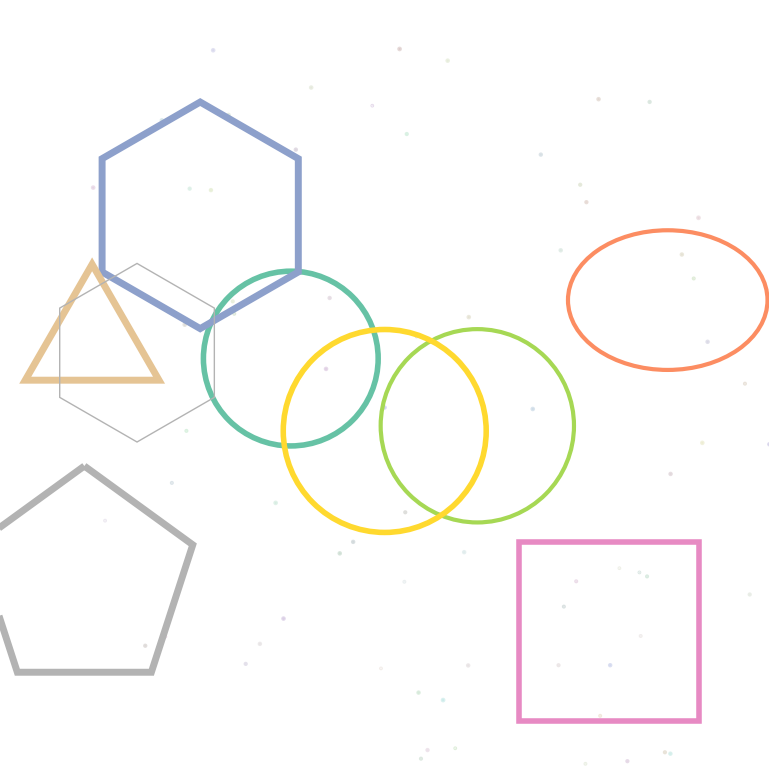[{"shape": "circle", "thickness": 2, "radius": 0.57, "center": [0.378, 0.534]}, {"shape": "oval", "thickness": 1.5, "radius": 0.65, "center": [0.867, 0.61]}, {"shape": "hexagon", "thickness": 2.5, "radius": 0.74, "center": [0.26, 0.72]}, {"shape": "square", "thickness": 2, "radius": 0.58, "center": [0.791, 0.18]}, {"shape": "circle", "thickness": 1.5, "radius": 0.63, "center": [0.62, 0.447]}, {"shape": "circle", "thickness": 2, "radius": 0.66, "center": [0.5, 0.44]}, {"shape": "triangle", "thickness": 2.5, "radius": 0.5, "center": [0.12, 0.556]}, {"shape": "pentagon", "thickness": 2.5, "radius": 0.74, "center": [0.11, 0.247]}, {"shape": "hexagon", "thickness": 0.5, "radius": 0.58, "center": [0.178, 0.542]}]